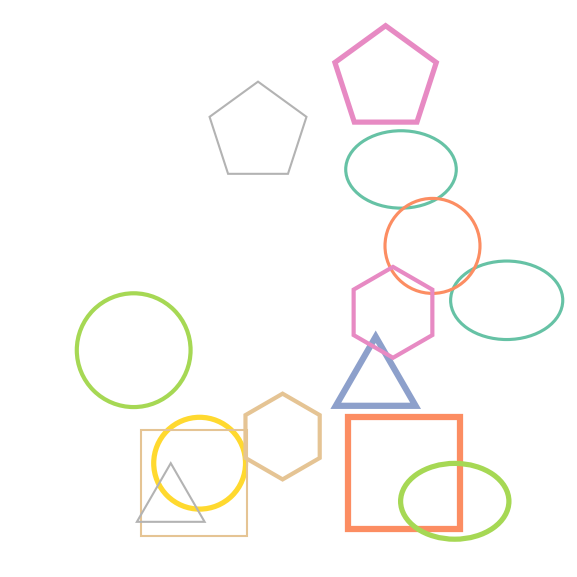[{"shape": "oval", "thickness": 1.5, "radius": 0.49, "center": [0.877, 0.479]}, {"shape": "oval", "thickness": 1.5, "radius": 0.48, "center": [0.694, 0.706]}, {"shape": "square", "thickness": 3, "radius": 0.48, "center": [0.7, 0.179]}, {"shape": "circle", "thickness": 1.5, "radius": 0.41, "center": [0.749, 0.573]}, {"shape": "triangle", "thickness": 3, "radius": 0.4, "center": [0.651, 0.336]}, {"shape": "pentagon", "thickness": 2.5, "radius": 0.46, "center": [0.668, 0.862]}, {"shape": "hexagon", "thickness": 2, "radius": 0.39, "center": [0.681, 0.458]}, {"shape": "circle", "thickness": 2, "radius": 0.49, "center": [0.231, 0.393]}, {"shape": "oval", "thickness": 2.5, "radius": 0.47, "center": [0.787, 0.131]}, {"shape": "circle", "thickness": 2.5, "radius": 0.4, "center": [0.346, 0.197]}, {"shape": "square", "thickness": 1, "radius": 0.46, "center": [0.336, 0.163]}, {"shape": "hexagon", "thickness": 2, "radius": 0.37, "center": [0.489, 0.243]}, {"shape": "triangle", "thickness": 1, "radius": 0.34, "center": [0.296, 0.129]}, {"shape": "pentagon", "thickness": 1, "radius": 0.44, "center": [0.447, 0.77]}]